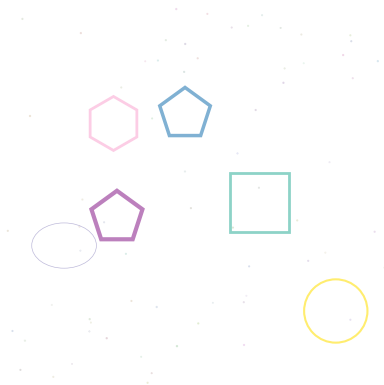[{"shape": "square", "thickness": 2, "radius": 0.38, "center": [0.674, 0.474]}, {"shape": "oval", "thickness": 0.5, "radius": 0.42, "center": [0.166, 0.362]}, {"shape": "pentagon", "thickness": 2.5, "radius": 0.35, "center": [0.481, 0.704]}, {"shape": "hexagon", "thickness": 2, "radius": 0.35, "center": [0.295, 0.679]}, {"shape": "pentagon", "thickness": 3, "radius": 0.35, "center": [0.304, 0.435]}, {"shape": "circle", "thickness": 1.5, "radius": 0.41, "center": [0.872, 0.192]}]